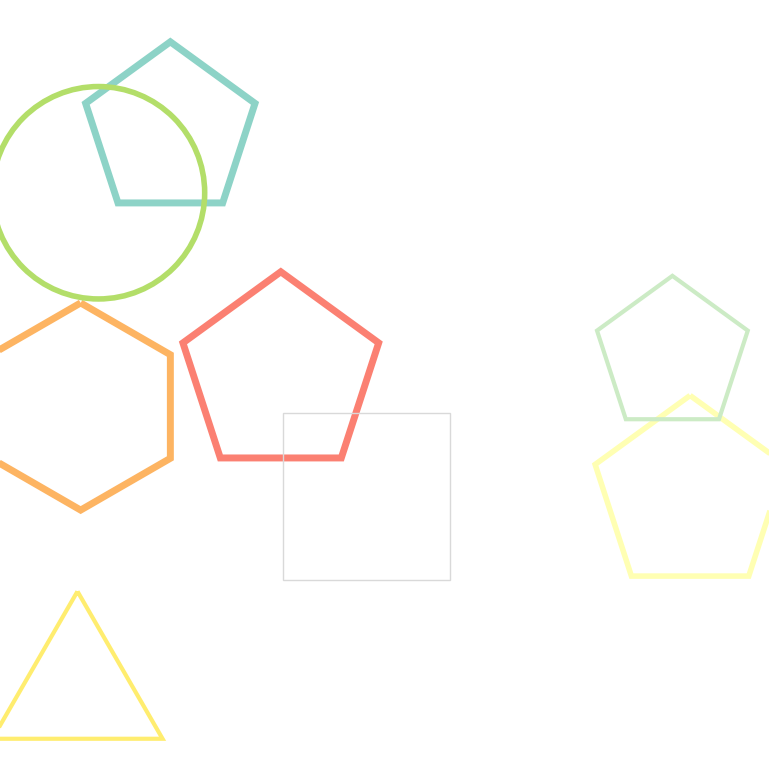[{"shape": "pentagon", "thickness": 2.5, "radius": 0.58, "center": [0.221, 0.83]}, {"shape": "pentagon", "thickness": 2, "radius": 0.65, "center": [0.896, 0.357]}, {"shape": "pentagon", "thickness": 2.5, "radius": 0.67, "center": [0.365, 0.513]}, {"shape": "hexagon", "thickness": 2.5, "radius": 0.67, "center": [0.105, 0.472]}, {"shape": "circle", "thickness": 2, "radius": 0.69, "center": [0.128, 0.75]}, {"shape": "square", "thickness": 0.5, "radius": 0.54, "center": [0.476, 0.355]}, {"shape": "pentagon", "thickness": 1.5, "radius": 0.51, "center": [0.873, 0.539]}, {"shape": "triangle", "thickness": 1.5, "radius": 0.64, "center": [0.101, 0.104]}]